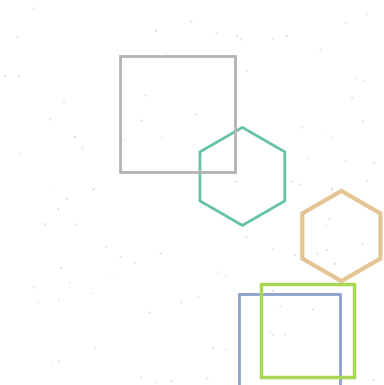[{"shape": "hexagon", "thickness": 2, "radius": 0.64, "center": [0.63, 0.542]}, {"shape": "square", "thickness": 2, "radius": 0.65, "center": [0.752, 0.106]}, {"shape": "square", "thickness": 2.5, "radius": 0.6, "center": [0.799, 0.142]}, {"shape": "hexagon", "thickness": 3, "radius": 0.59, "center": [0.887, 0.387]}, {"shape": "square", "thickness": 2, "radius": 0.75, "center": [0.46, 0.704]}]